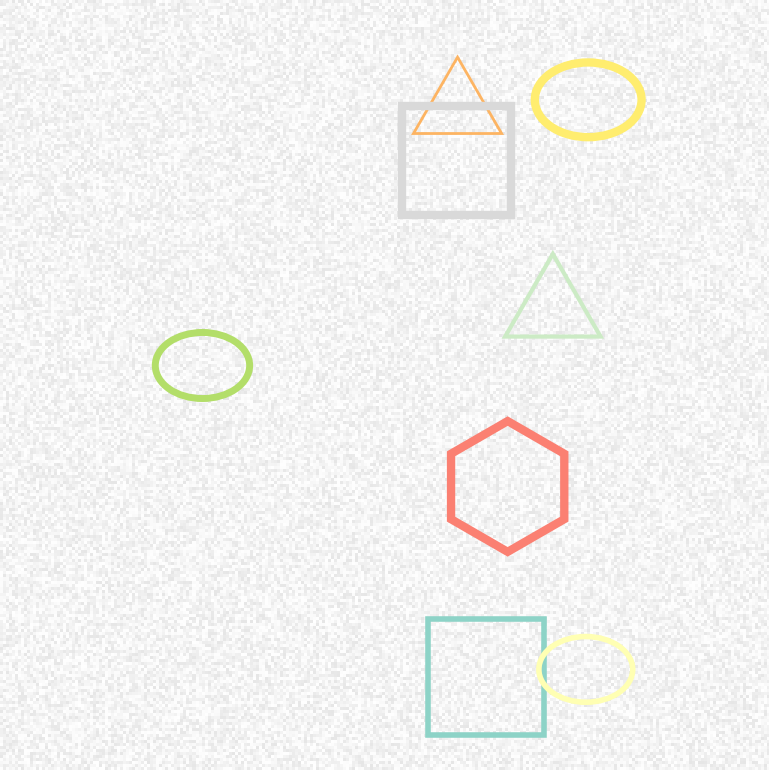[{"shape": "square", "thickness": 2, "radius": 0.38, "center": [0.631, 0.121]}, {"shape": "oval", "thickness": 2, "radius": 0.3, "center": [0.761, 0.131]}, {"shape": "hexagon", "thickness": 3, "radius": 0.42, "center": [0.659, 0.368]}, {"shape": "triangle", "thickness": 1, "radius": 0.33, "center": [0.594, 0.86]}, {"shape": "oval", "thickness": 2.5, "radius": 0.31, "center": [0.263, 0.525]}, {"shape": "square", "thickness": 3, "radius": 0.35, "center": [0.593, 0.791]}, {"shape": "triangle", "thickness": 1.5, "radius": 0.36, "center": [0.718, 0.599]}, {"shape": "oval", "thickness": 3, "radius": 0.35, "center": [0.764, 0.87]}]